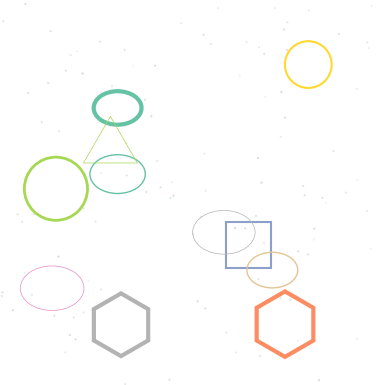[{"shape": "oval", "thickness": 1, "radius": 0.36, "center": [0.305, 0.548]}, {"shape": "oval", "thickness": 3, "radius": 0.31, "center": [0.305, 0.72]}, {"shape": "hexagon", "thickness": 3, "radius": 0.42, "center": [0.74, 0.158]}, {"shape": "square", "thickness": 1.5, "radius": 0.3, "center": [0.645, 0.365]}, {"shape": "oval", "thickness": 0.5, "radius": 0.41, "center": [0.135, 0.251]}, {"shape": "triangle", "thickness": 0.5, "radius": 0.4, "center": [0.287, 0.617]}, {"shape": "circle", "thickness": 2, "radius": 0.41, "center": [0.145, 0.51]}, {"shape": "circle", "thickness": 1.5, "radius": 0.3, "center": [0.801, 0.832]}, {"shape": "oval", "thickness": 1, "radius": 0.33, "center": [0.707, 0.298]}, {"shape": "oval", "thickness": 0.5, "radius": 0.41, "center": [0.581, 0.397]}, {"shape": "hexagon", "thickness": 3, "radius": 0.41, "center": [0.314, 0.156]}]